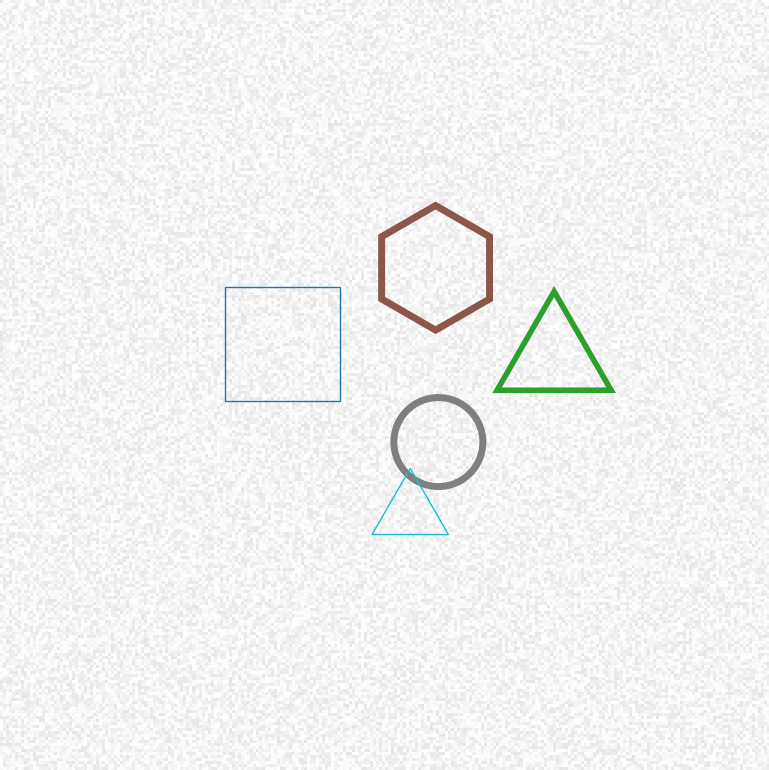[{"shape": "square", "thickness": 0.5, "radius": 0.37, "center": [0.367, 0.553]}, {"shape": "triangle", "thickness": 2, "radius": 0.43, "center": [0.72, 0.536]}, {"shape": "hexagon", "thickness": 2.5, "radius": 0.4, "center": [0.566, 0.652]}, {"shape": "circle", "thickness": 2.5, "radius": 0.29, "center": [0.569, 0.426]}, {"shape": "triangle", "thickness": 0.5, "radius": 0.29, "center": [0.533, 0.334]}]